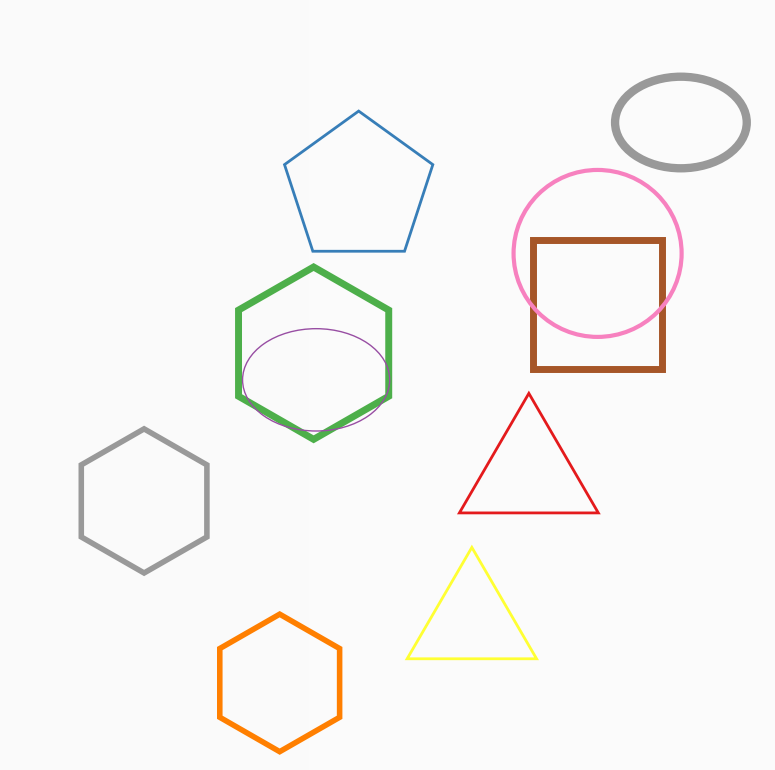[{"shape": "triangle", "thickness": 1, "radius": 0.52, "center": [0.682, 0.386]}, {"shape": "pentagon", "thickness": 1, "radius": 0.5, "center": [0.463, 0.755]}, {"shape": "hexagon", "thickness": 2.5, "radius": 0.56, "center": [0.405, 0.541]}, {"shape": "oval", "thickness": 0.5, "radius": 0.47, "center": [0.408, 0.507]}, {"shape": "hexagon", "thickness": 2, "radius": 0.45, "center": [0.361, 0.113]}, {"shape": "triangle", "thickness": 1, "radius": 0.48, "center": [0.609, 0.193]}, {"shape": "square", "thickness": 2.5, "radius": 0.42, "center": [0.771, 0.604]}, {"shape": "circle", "thickness": 1.5, "radius": 0.54, "center": [0.771, 0.671]}, {"shape": "hexagon", "thickness": 2, "radius": 0.47, "center": [0.186, 0.349]}, {"shape": "oval", "thickness": 3, "radius": 0.42, "center": [0.879, 0.841]}]